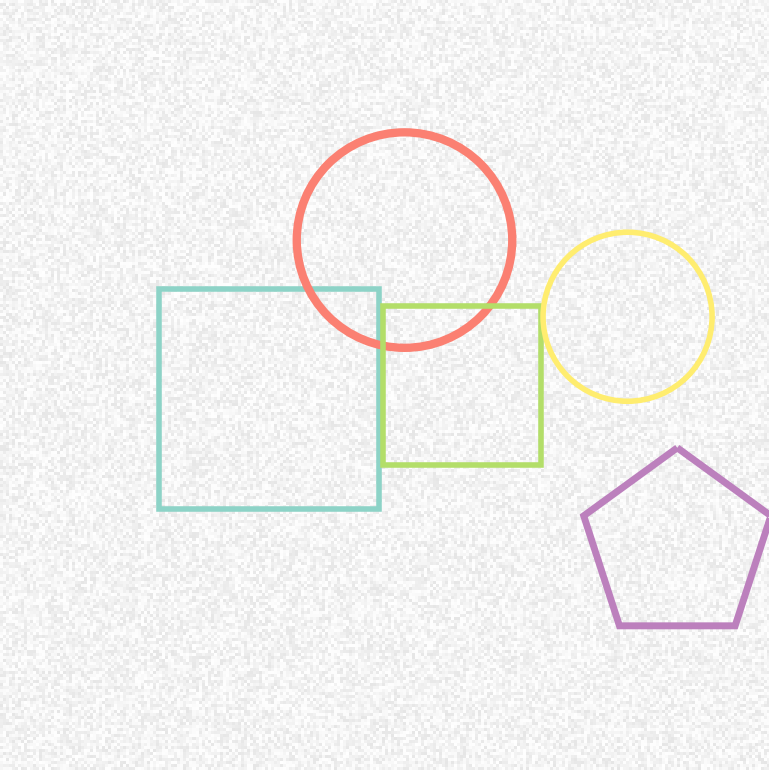[{"shape": "square", "thickness": 2, "radius": 0.71, "center": [0.349, 0.482]}, {"shape": "circle", "thickness": 3, "radius": 0.7, "center": [0.525, 0.688]}, {"shape": "square", "thickness": 2, "radius": 0.51, "center": [0.6, 0.499]}, {"shape": "pentagon", "thickness": 2.5, "radius": 0.64, "center": [0.88, 0.291]}, {"shape": "circle", "thickness": 2, "radius": 0.55, "center": [0.815, 0.589]}]